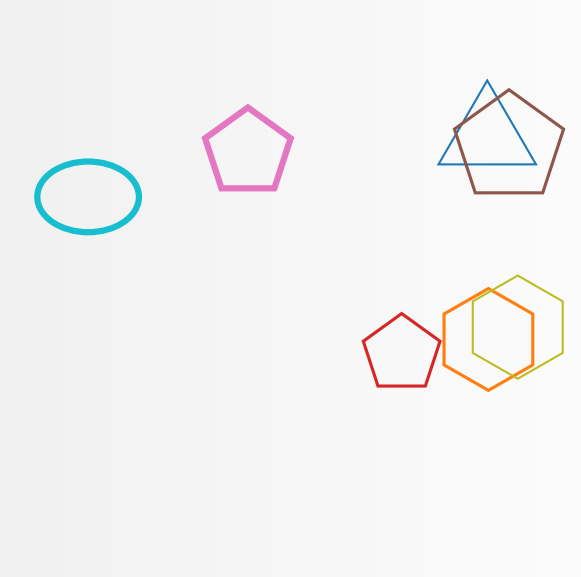[{"shape": "triangle", "thickness": 1, "radius": 0.48, "center": [0.838, 0.763]}, {"shape": "hexagon", "thickness": 1.5, "radius": 0.44, "center": [0.84, 0.411]}, {"shape": "pentagon", "thickness": 1.5, "radius": 0.35, "center": [0.691, 0.387]}, {"shape": "pentagon", "thickness": 1.5, "radius": 0.49, "center": [0.876, 0.745]}, {"shape": "pentagon", "thickness": 3, "radius": 0.39, "center": [0.426, 0.736]}, {"shape": "hexagon", "thickness": 1, "radius": 0.45, "center": [0.891, 0.433]}, {"shape": "oval", "thickness": 3, "radius": 0.44, "center": [0.152, 0.658]}]